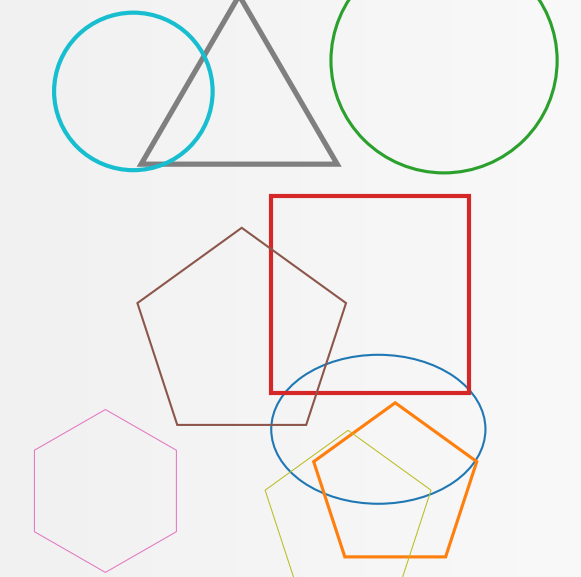[{"shape": "oval", "thickness": 1, "radius": 0.92, "center": [0.651, 0.256]}, {"shape": "pentagon", "thickness": 1.5, "radius": 0.74, "center": [0.68, 0.154]}, {"shape": "circle", "thickness": 1.5, "radius": 0.97, "center": [0.764, 0.894]}, {"shape": "square", "thickness": 2, "radius": 0.85, "center": [0.637, 0.489]}, {"shape": "pentagon", "thickness": 1, "radius": 0.94, "center": [0.416, 0.416]}, {"shape": "hexagon", "thickness": 0.5, "radius": 0.71, "center": [0.181, 0.149]}, {"shape": "triangle", "thickness": 2.5, "radius": 0.97, "center": [0.411, 0.812]}, {"shape": "pentagon", "thickness": 0.5, "radius": 0.75, "center": [0.599, 0.104]}, {"shape": "circle", "thickness": 2, "radius": 0.68, "center": [0.229, 0.841]}]